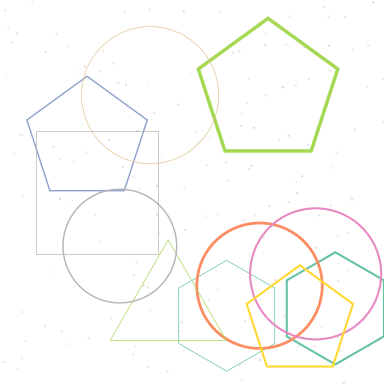[{"shape": "hexagon", "thickness": 1.5, "radius": 0.73, "center": [0.871, 0.199]}, {"shape": "hexagon", "thickness": 0.5, "radius": 0.72, "center": [0.589, 0.18]}, {"shape": "circle", "thickness": 2, "radius": 0.81, "center": [0.674, 0.258]}, {"shape": "pentagon", "thickness": 1, "radius": 0.82, "center": [0.226, 0.638]}, {"shape": "circle", "thickness": 1.5, "radius": 0.85, "center": [0.82, 0.289]}, {"shape": "triangle", "thickness": 0.5, "radius": 0.87, "center": [0.437, 0.203]}, {"shape": "pentagon", "thickness": 2.5, "radius": 0.95, "center": [0.696, 0.762]}, {"shape": "pentagon", "thickness": 1.5, "radius": 0.73, "center": [0.779, 0.166]}, {"shape": "circle", "thickness": 0.5, "radius": 0.89, "center": [0.39, 0.753]}, {"shape": "square", "thickness": 0.5, "radius": 0.8, "center": [0.252, 0.5]}, {"shape": "circle", "thickness": 1, "radius": 0.74, "center": [0.311, 0.361]}]